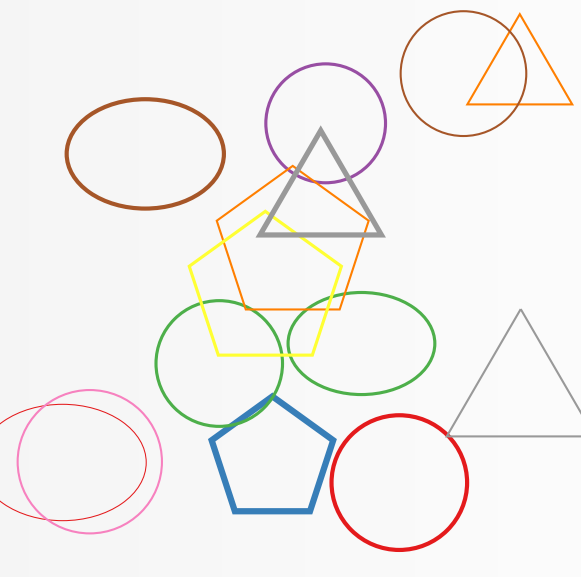[{"shape": "circle", "thickness": 2, "radius": 0.58, "center": [0.687, 0.163]}, {"shape": "oval", "thickness": 0.5, "radius": 0.72, "center": [0.108, 0.198]}, {"shape": "pentagon", "thickness": 3, "radius": 0.55, "center": [0.469, 0.203]}, {"shape": "oval", "thickness": 1.5, "radius": 0.63, "center": [0.622, 0.404]}, {"shape": "circle", "thickness": 1.5, "radius": 0.54, "center": [0.377, 0.37]}, {"shape": "circle", "thickness": 1.5, "radius": 0.51, "center": [0.56, 0.786]}, {"shape": "pentagon", "thickness": 1, "radius": 0.69, "center": [0.504, 0.574]}, {"shape": "triangle", "thickness": 1, "radius": 0.52, "center": [0.894, 0.87]}, {"shape": "pentagon", "thickness": 1.5, "radius": 0.69, "center": [0.456, 0.496]}, {"shape": "oval", "thickness": 2, "radius": 0.68, "center": [0.25, 0.733]}, {"shape": "circle", "thickness": 1, "radius": 0.54, "center": [0.797, 0.872]}, {"shape": "circle", "thickness": 1, "radius": 0.62, "center": [0.154, 0.2]}, {"shape": "triangle", "thickness": 2.5, "radius": 0.6, "center": [0.552, 0.653]}, {"shape": "triangle", "thickness": 1, "radius": 0.73, "center": [0.896, 0.317]}]